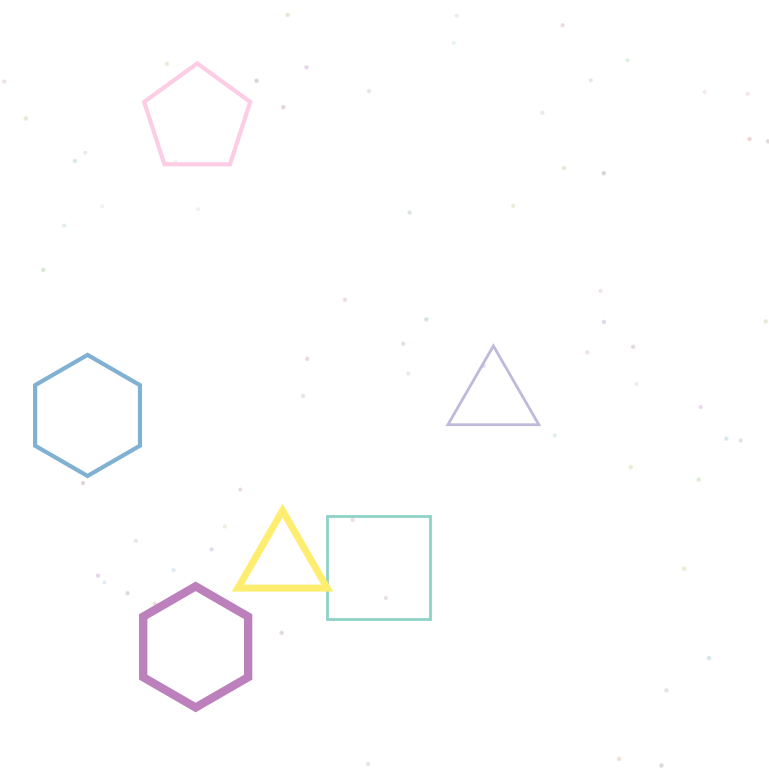[{"shape": "square", "thickness": 1, "radius": 0.34, "center": [0.492, 0.263]}, {"shape": "triangle", "thickness": 1, "radius": 0.34, "center": [0.641, 0.483]}, {"shape": "hexagon", "thickness": 1.5, "radius": 0.39, "center": [0.114, 0.46]}, {"shape": "pentagon", "thickness": 1.5, "radius": 0.36, "center": [0.256, 0.845]}, {"shape": "hexagon", "thickness": 3, "radius": 0.39, "center": [0.254, 0.16]}, {"shape": "triangle", "thickness": 2.5, "radius": 0.34, "center": [0.367, 0.27]}]